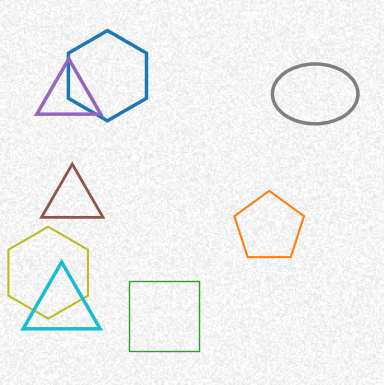[{"shape": "hexagon", "thickness": 2.5, "radius": 0.59, "center": [0.279, 0.803]}, {"shape": "pentagon", "thickness": 1.5, "radius": 0.48, "center": [0.699, 0.409]}, {"shape": "square", "thickness": 1, "radius": 0.46, "center": [0.426, 0.18]}, {"shape": "triangle", "thickness": 2.5, "radius": 0.48, "center": [0.179, 0.751]}, {"shape": "triangle", "thickness": 2, "radius": 0.46, "center": [0.188, 0.482]}, {"shape": "oval", "thickness": 2.5, "radius": 0.56, "center": [0.819, 0.756]}, {"shape": "hexagon", "thickness": 1.5, "radius": 0.6, "center": [0.125, 0.292]}, {"shape": "triangle", "thickness": 2.5, "radius": 0.58, "center": [0.16, 0.204]}]